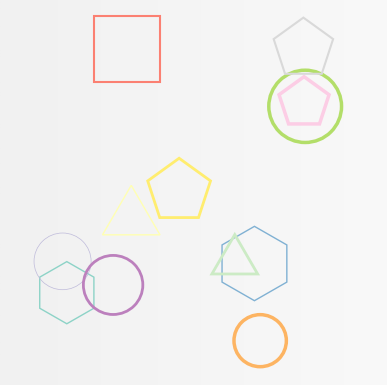[{"shape": "hexagon", "thickness": 1, "radius": 0.4, "center": [0.172, 0.24]}, {"shape": "triangle", "thickness": 1, "radius": 0.43, "center": [0.339, 0.433]}, {"shape": "circle", "thickness": 0.5, "radius": 0.37, "center": [0.161, 0.321]}, {"shape": "square", "thickness": 1.5, "radius": 0.42, "center": [0.329, 0.873]}, {"shape": "hexagon", "thickness": 1, "radius": 0.48, "center": [0.657, 0.316]}, {"shape": "circle", "thickness": 2.5, "radius": 0.34, "center": [0.671, 0.115]}, {"shape": "circle", "thickness": 2.5, "radius": 0.47, "center": [0.788, 0.724]}, {"shape": "pentagon", "thickness": 2.5, "radius": 0.34, "center": [0.785, 0.733]}, {"shape": "pentagon", "thickness": 1.5, "radius": 0.4, "center": [0.783, 0.874]}, {"shape": "circle", "thickness": 2, "radius": 0.38, "center": [0.292, 0.26]}, {"shape": "triangle", "thickness": 2, "radius": 0.34, "center": [0.606, 0.322]}, {"shape": "pentagon", "thickness": 2, "radius": 0.43, "center": [0.462, 0.504]}]